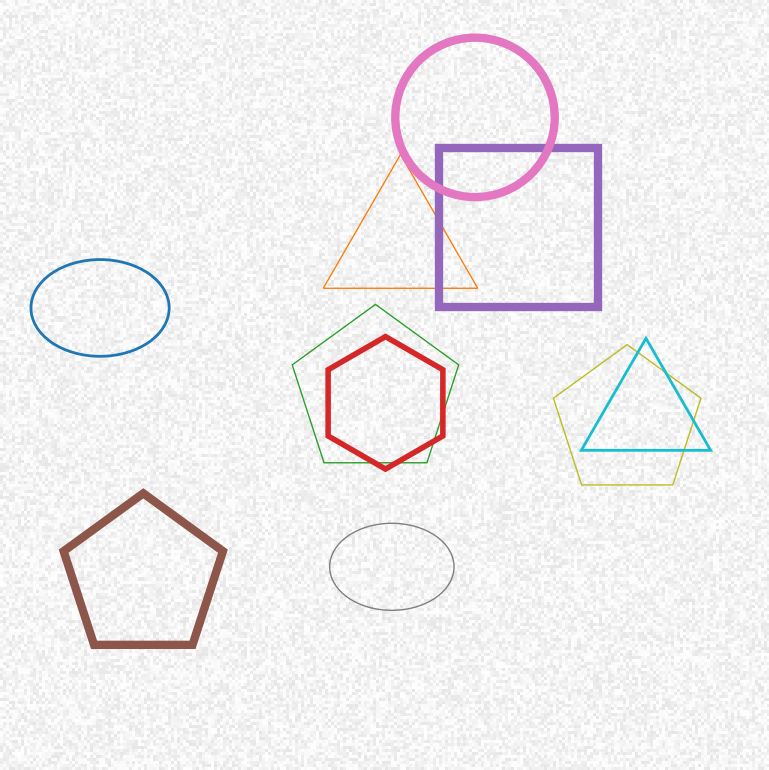[{"shape": "oval", "thickness": 1, "radius": 0.45, "center": [0.13, 0.6]}, {"shape": "triangle", "thickness": 0.5, "radius": 0.58, "center": [0.52, 0.684]}, {"shape": "pentagon", "thickness": 0.5, "radius": 0.57, "center": [0.488, 0.491]}, {"shape": "hexagon", "thickness": 2, "radius": 0.43, "center": [0.501, 0.477]}, {"shape": "square", "thickness": 3, "radius": 0.52, "center": [0.674, 0.704]}, {"shape": "pentagon", "thickness": 3, "radius": 0.54, "center": [0.186, 0.251]}, {"shape": "circle", "thickness": 3, "radius": 0.52, "center": [0.617, 0.848]}, {"shape": "oval", "thickness": 0.5, "radius": 0.4, "center": [0.509, 0.264]}, {"shape": "pentagon", "thickness": 0.5, "radius": 0.5, "center": [0.815, 0.452]}, {"shape": "triangle", "thickness": 1, "radius": 0.48, "center": [0.839, 0.464]}]